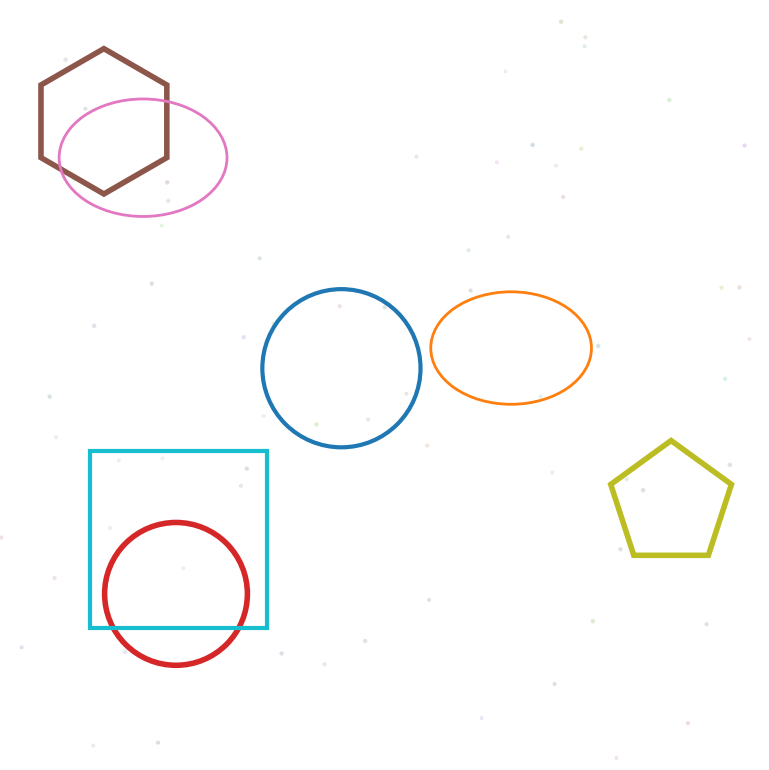[{"shape": "circle", "thickness": 1.5, "radius": 0.51, "center": [0.443, 0.522]}, {"shape": "oval", "thickness": 1, "radius": 0.52, "center": [0.664, 0.548]}, {"shape": "circle", "thickness": 2, "radius": 0.46, "center": [0.229, 0.229]}, {"shape": "hexagon", "thickness": 2, "radius": 0.47, "center": [0.135, 0.842]}, {"shape": "oval", "thickness": 1, "radius": 0.55, "center": [0.186, 0.795]}, {"shape": "pentagon", "thickness": 2, "radius": 0.41, "center": [0.872, 0.345]}, {"shape": "square", "thickness": 1.5, "radius": 0.58, "center": [0.232, 0.299]}]